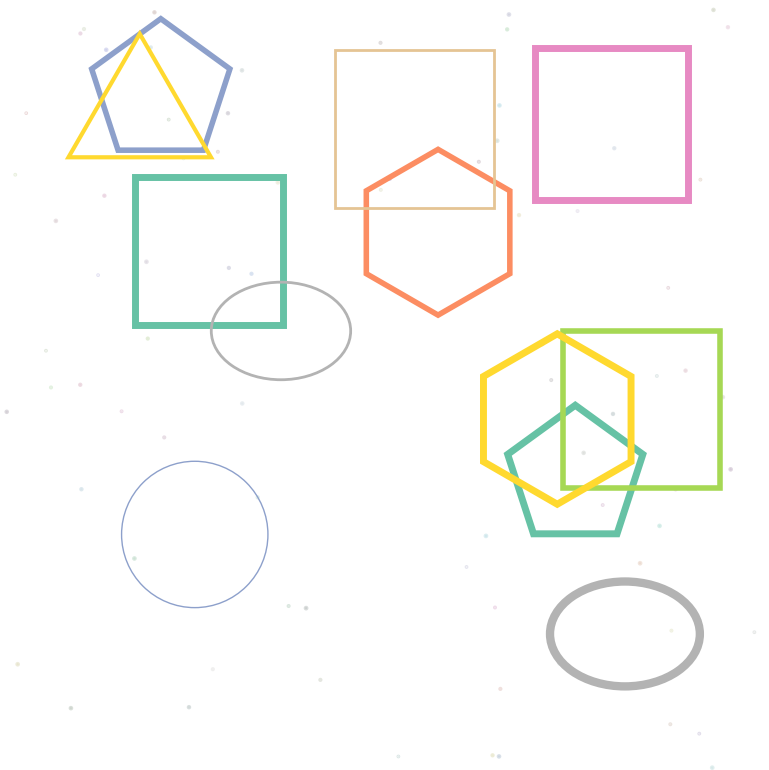[{"shape": "pentagon", "thickness": 2.5, "radius": 0.46, "center": [0.747, 0.381]}, {"shape": "square", "thickness": 2.5, "radius": 0.48, "center": [0.271, 0.674]}, {"shape": "hexagon", "thickness": 2, "radius": 0.54, "center": [0.569, 0.698]}, {"shape": "pentagon", "thickness": 2, "radius": 0.47, "center": [0.209, 0.881]}, {"shape": "circle", "thickness": 0.5, "radius": 0.48, "center": [0.253, 0.306]}, {"shape": "square", "thickness": 2.5, "radius": 0.49, "center": [0.794, 0.839]}, {"shape": "square", "thickness": 2, "radius": 0.51, "center": [0.833, 0.468]}, {"shape": "hexagon", "thickness": 2.5, "radius": 0.55, "center": [0.724, 0.456]}, {"shape": "triangle", "thickness": 1.5, "radius": 0.53, "center": [0.181, 0.849]}, {"shape": "square", "thickness": 1, "radius": 0.51, "center": [0.538, 0.832]}, {"shape": "oval", "thickness": 3, "radius": 0.49, "center": [0.812, 0.177]}, {"shape": "oval", "thickness": 1, "radius": 0.45, "center": [0.365, 0.57]}]